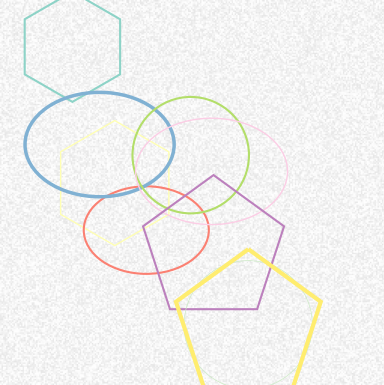[{"shape": "hexagon", "thickness": 1.5, "radius": 0.72, "center": [0.188, 0.878]}, {"shape": "hexagon", "thickness": 1, "radius": 0.81, "center": [0.298, 0.525]}, {"shape": "oval", "thickness": 1.5, "radius": 0.81, "center": [0.38, 0.402]}, {"shape": "oval", "thickness": 2.5, "radius": 0.97, "center": [0.259, 0.625]}, {"shape": "circle", "thickness": 1.5, "radius": 0.76, "center": [0.495, 0.597]}, {"shape": "oval", "thickness": 1, "radius": 0.99, "center": [0.55, 0.555]}, {"shape": "pentagon", "thickness": 1.5, "radius": 0.96, "center": [0.555, 0.353]}, {"shape": "circle", "thickness": 0.5, "radius": 0.83, "center": [0.645, 0.156]}, {"shape": "pentagon", "thickness": 3, "radius": 0.99, "center": [0.645, 0.155]}]